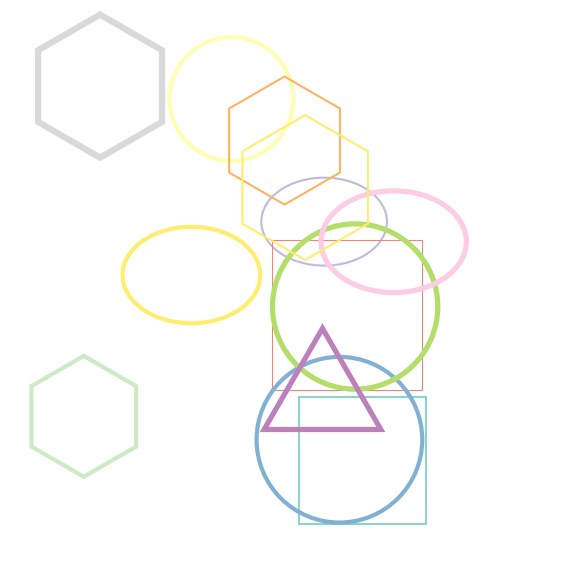[{"shape": "square", "thickness": 1, "radius": 0.55, "center": [0.628, 0.201]}, {"shape": "circle", "thickness": 2, "radius": 0.53, "center": [0.401, 0.828]}, {"shape": "oval", "thickness": 1, "radius": 0.54, "center": [0.561, 0.615]}, {"shape": "square", "thickness": 0.5, "radius": 0.65, "center": [0.601, 0.453]}, {"shape": "circle", "thickness": 2, "radius": 0.72, "center": [0.588, 0.238]}, {"shape": "hexagon", "thickness": 1, "radius": 0.55, "center": [0.493, 0.756]}, {"shape": "circle", "thickness": 2.5, "radius": 0.72, "center": [0.615, 0.468]}, {"shape": "oval", "thickness": 2.5, "radius": 0.63, "center": [0.682, 0.581]}, {"shape": "hexagon", "thickness": 3, "radius": 0.62, "center": [0.173, 0.85]}, {"shape": "triangle", "thickness": 2.5, "radius": 0.58, "center": [0.558, 0.314]}, {"shape": "hexagon", "thickness": 2, "radius": 0.52, "center": [0.145, 0.278]}, {"shape": "hexagon", "thickness": 1, "radius": 0.63, "center": [0.528, 0.674]}, {"shape": "oval", "thickness": 2, "radius": 0.6, "center": [0.331, 0.523]}]